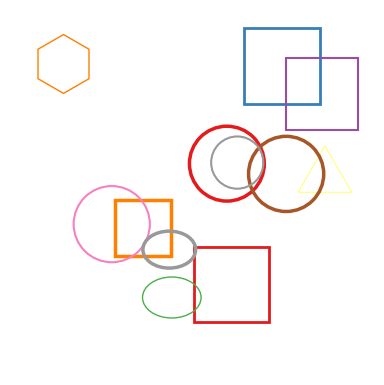[{"shape": "square", "thickness": 2, "radius": 0.49, "center": [0.601, 0.26]}, {"shape": "circle", "thickness": 2.5, "radius": 0.49, "center": [0.589, 0.575]}, {"shape": "square", "thickness": 2, "radius": 0.49, "center": [0.733, 0.829]}, {"shape": "oval", "thickness": 1, "radius": 0.38, "center": [0.446, 0.227]}, {"shape": "square", "thickness": 1.5, "radius": 0.47, "center": [0.836, 0.756]}, {"shape": "square", "thickness": 2.5, "radius": 0.37, "center": [0.371, 0.407]}, {"shape": "hexagon", "thickness": 1, "radius": 0.38, "center": [0.165, 0.834]}, {"shape": "triangle", "thickness": 0.5, "radius": 0.4, "center": [0.844, 0.541]}, {"shape": "circle", "thickness": 2.5, "radius": 0.49, "center": [0.743, 0.548]}, {"shape": "circle", "thickness": 1.5, "radius": 0.49, "center": [0.29, 0.418]}, {"shape": "circle", "thickness": 1.5, "radius": 0.34, "center": [0.616, 0.578]}, {"shape": "oval", "thickness": 2.5, "radius": 0.34, "center": [0.44, 0.352]}]